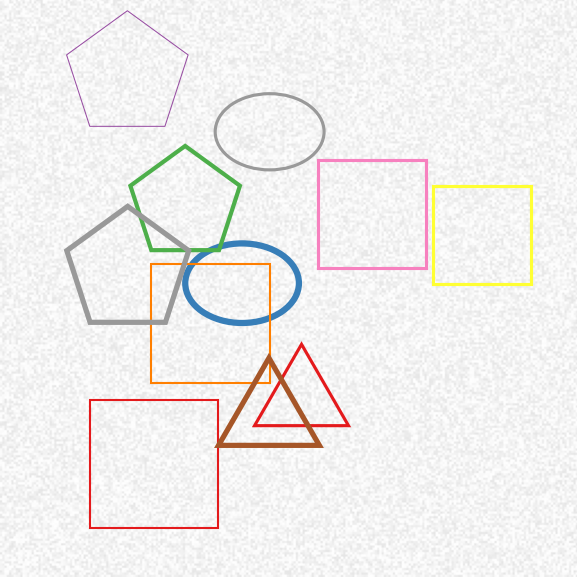[{"shape": "square", "thickness": 1, "radius": 0.55, "center": [0.267, 0.195]}, {"shape": "triangle", "thickness": 1.5, "radius": 0.47, "center": [0.522, 0.309]}, {"shape": "oval", "thickness": 3, "radius": 0.49, "center": [0.419, 0.509]}, {"shape": "pentagon", "thickness": 2, "radius": 0.5, "center": [0.321, 0.647]}, {"shape": "pentagon", "thickness": 0.5, "radius": 0.55, "center": [0.221, 0.87]}, {"shape": "square", "thickness": 1, "radius": 0.51, "center": [0.364, 0.439]}, {"shape": "square", "thickness": 1.5, "radius": 0.42, "center": [0.835, 0.593]}, {"shape": "triangle", "thickness": 2.5, "radius": 0.5, "center": [0.466, 0.278]}, {"shape": "square", "thickness": 1.5, "radius": 0.47, "center": [0.643, 0.628]}, {"shape": "pentagon", "thickness": 2.5, "radius": 0.55, "center": [0.221, 0.531]}, {"shape": "oval", "thickness": 1.5, "radius": 0.47, "center": [0.467, 0.771]}]